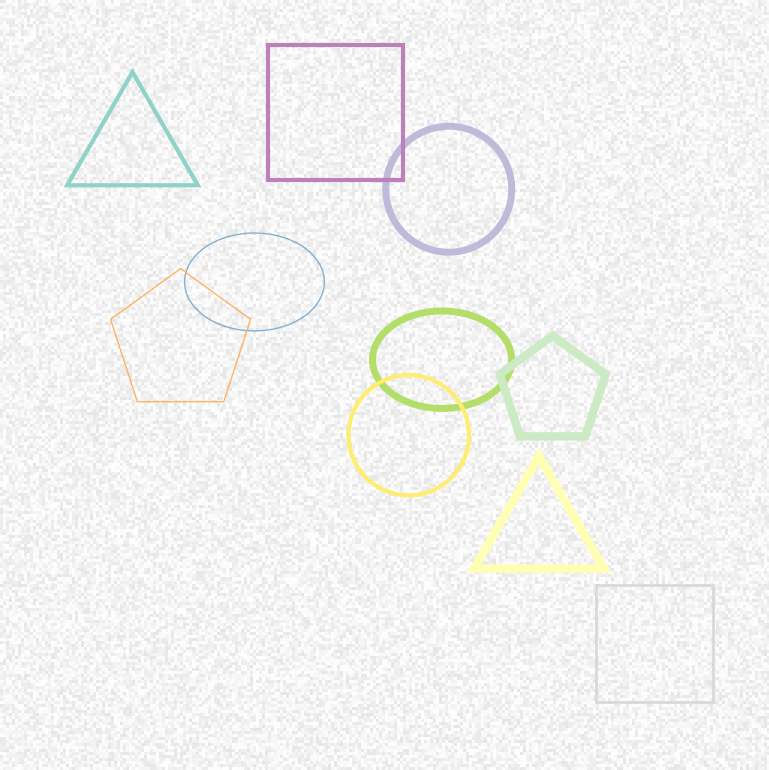[{"shape": "triangle", "thickness": 1.5, "radius": 0.49, "center": [0.172, 0.808]}, {"shape": "triangle", "thickness": 3, "radius": 0.49, "center": [0.7, 0.31]}, {"shape": "circle", "thickness": 2.5, "radius": 0.41, "center": [0.583, 0.754]}, {"shape": "oval", "thickness": 0.5, "radius": 0.45, "center": [0.331, 0.634]}, {"shape": "pentagon", "thickness": 0.5, "radius": 0.48, "center": [0.235, 0.556]}, {"shape": "oval", "thickness": 2.5, "radius": 0.45, "center": [0.574, 0.533]}, {"shape": "square", "thickness": 1, "radius": 0.38, "center": [0.85, 0.164]}, {"shape": "square", "thickness": 1.5, "radius": 0.44, "center": [0.436, 0.854]}, {"shape": "pentagon", "thickness": 3, "radius": 0.36, "center": [0.718, 0.492]}, {"shape": "circle", "thickness": 1.5, "radius": 0.39, "center": [0.531, 0.435]}]